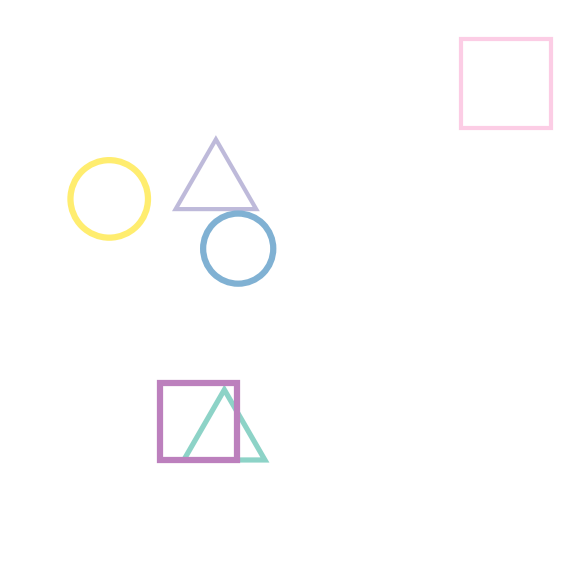[{"shape": "triangle", "thickness": 2.5, "radius": 0.41, "center": [0.388, 0.243]}, {"shape": "triangle", "thickness": 2, "radius": 0.4, "center": [0.374, 0.677]}, {"shape": "circle", "thickness": 3, "radius": 0.3, "center": [0.412, 0.569]}, {"shape": "square", "thickness": 2, "radius": 0.39, "center": [0.876, 0.855]}, {"shape": "square", "thickness": 3, "radius": 0.33, "center": [0.344, 0.27]}, {"shape": "circle", "thickness": 3, "radius": 0.34, "center": [0.189, 0.655]}]